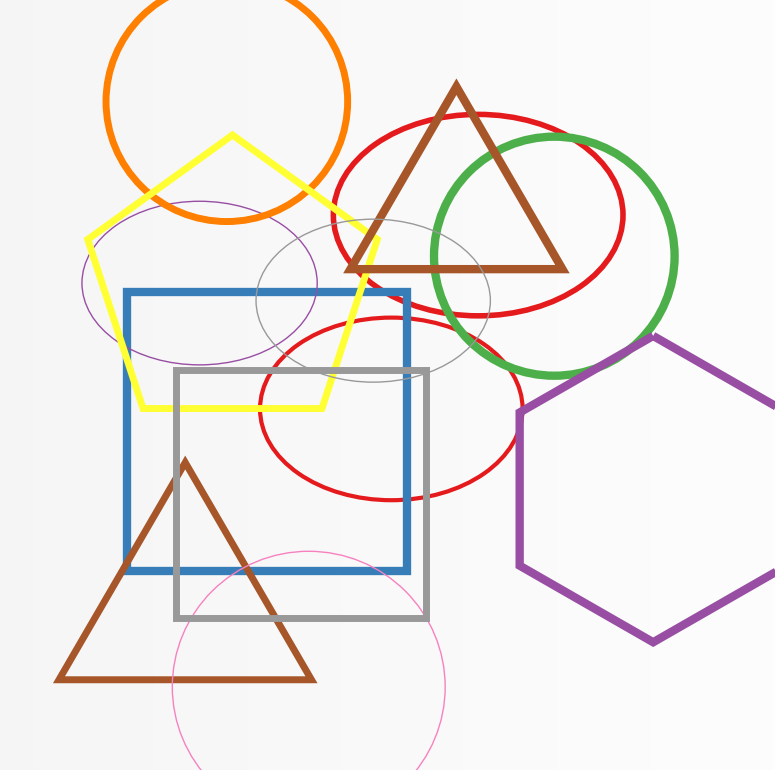[{"shape": "oval", "thickness": 1.5, "radius": 0.85, "center": [0.505, 0.469]}, {"shape": "oval", "thickness": 2, "radius": 0.93, "center": [0.617, 0.721]}, {"shape": "square", "thickness": 3, "radius": 0.91, "center": [0.345, 0.44]}, {"shape": "circle", "thickness": 3, "radius": 0.78, "center": [0.715, 0.667]}, {"shape": "oval", "thickness": 0.5, "radius": 0.76, "center": [0.258, 0.632]}, {"shape": "hexagon", "thickness": 3, "radius": 0.99, "center": [0.843, 0.365]}, {"shape": "circle", "thickness": 2.5, "radius": 0.78, "center": [0.293, 0.868]}, {"shape": "pentagon", "thickness": 2.5, "radius": 0.98, "center": [0.3, 0.628]}, {"shape": "triangle", "thickness": 3, "radius": 0.79, "center": [0.589, 0.729]}, {"shape": "triangle", "thickness": 2.5, "radius": 0.94, "center": [0.239, 0.211]}, {"shape": "circle", "thickness": 0.5, "radius": 0.88, "center": [0.398, 0.108]}, {"shape": "oval", "thickness": 0.5, "radius": 0.76, "center": [0.482, 0.61]}, {"shape": "square", "thickness": 2.5, "radius": 0.81, "center": [0.388, 0.358]}]